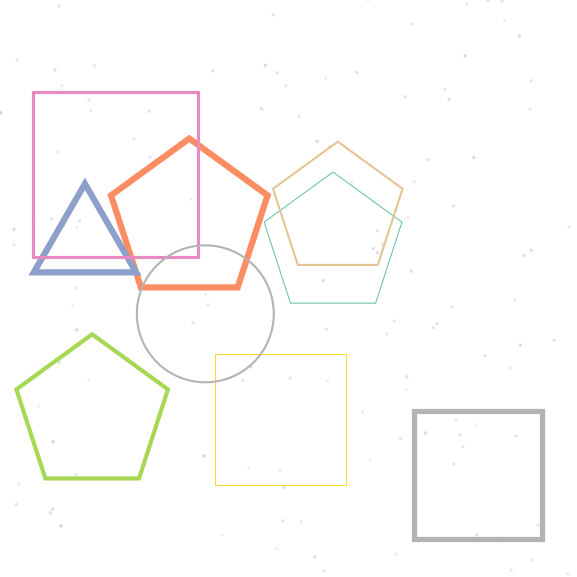[{"shape": "pentagon", "thickness": 0.5, "radius": 0.63, "center": [0.577, 0.576]}, {"shape": "pentagon", "thickness": 3, "radius": 0.71, "center": [0.328, 0.617]}, {"shape": "triangle", "thickness": 3, "radius": 0.51, "center": [0.147, 0.579]}, {"shape": "square", "thickness": 1.5, "radius": 0.71, "center": [0.2, 0.697]}, {"shape": "pentagon", "thickness": 2, "radius": 0.69, "center": [0.16, 0.282]}, {"shape": "square", "thickness": 0.5, "radius": 0.57, "center": [0.485, 0.273]}, {"shape": "pentagon", "thickness": 1, "radius": 0.59, "center": [0.585, 0.636]}, {"shape": "square", "thickness": 2.5, "radius": 0.55, "center": [0.828, 0.177]}, {"shape": "circle", "thickness": 1, "radius": 0.59, "center": [0.356, 0.456]}]